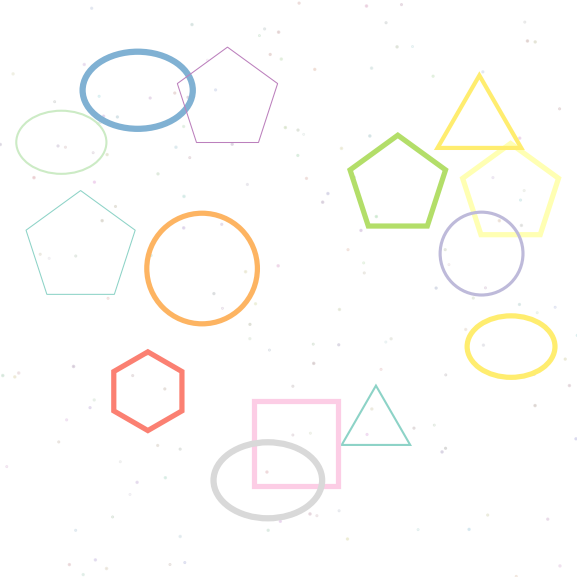[{"shape": "pentagon", "thickness": 0.5, "radius": 0.5, "center": [0.14, 0.57]}, {"shape": "triangle", "thickness": 1, "radius": 0.34, "center": [0.651, 0.263]}, {"shape": "pentagon", "thickness": 2.5, "radius": 0.44, "center": [0.884, 0.663]}, {"shape": "circle", "thickness": 1.5, "radius": 0.36, "center": [0.834, 0.56]}, {"shape": "hexagon", "thickness": 2.5, "radius": 0.34, "center": [0.256, 0.322]}, {"shape": "oval", "thickness": 3, "radius": 0.48, "center": [0.238, 0.843]}, {"shape": "circle", "thickness": 2.5, "radius": 0.48, "center": [0.35, 0.534]}, {"shape": "pentagon", "thickness": 2.5, "radius": 0.43, "center": [0.689, 0.678]}, {"shape": "square", "thickness": 2.5, "radius": 0.37, "center": [0.513, 0.231]}, {"shape": "oval", "thickness": 3, "radius": 0.47, "center": [0.464, 0.167]}, {"shape": "pentagon", "thickness": 0.5, "radius": 0.46, "center": [0.394, 0.826]}, {"shape": "oval", "thickness": 1, "radius": 0.39, "center": [0.106, 0.753]}, {"shape": "oval", "thickness": 2.5, "radius": 0.38, "center": [0.885, 0.399]}, {"shape": "triangle", "thickness": 2, "radius": 0.42, "center": [0.83, 0.785]}]